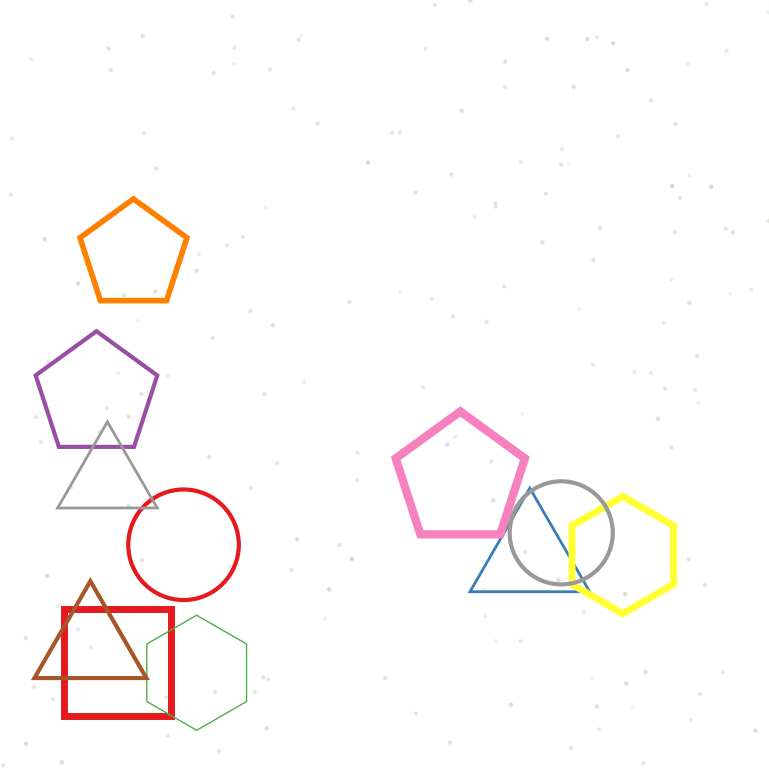[{"shape": "circle", "thickness": 1.5, "radius": 0.36, "center": [0.238, 0.293]}, {"shape": "square", "thickness": 2.5, "radius": 0.35, "center": [0.153, 0.14]}, {"shape": "triangle", "thickness": 1, "radius": 0.45, "center": [0.688, 0.276]}, {"shape": "hexagon", "thickness": 0.5, "radius": 0.37, "center": [0.255, 0.126]}, {"shape": "pentagon", "thickness": 1.5, "radius": 0.42, "center": [0.125, 0.487]}, {"shape": "pentagon", "thickness": 2, "radius": 0.37, "center": [0.173, 0.669]}, {"shape": "hexagon", "thickness": 2.5, "radius": 0.38, "center": [0.809, 0.279]}, {"shape": "triangle", "thickness": 1.5, "radius": 0.42, "center": [0.117, 0.161]}, {"shape": "pentagon", "thickness": 3, "radius": 0.44, "center": [0.598, 0.377]}, {"shape": "circle", "thickness": 1.5, "radius": 0.33, "center": [0.729, 0.308]}, {"shape": "triangle", "thickness": 1, "radius": 0.37, "center": [0.139, 0.378]}]